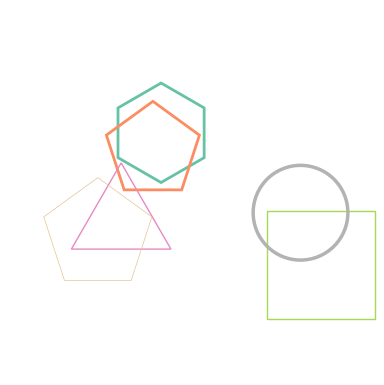[{"shape": "hexagon", "thickness": 2, "radius": 0.65, "center": [0.418, 0.655]}, {"shape": "pentagon", "thickness": 2, "radius": 0.64, "center": [0.397, 0.61]}, {"shape": "triangle", "thickness": 1, "radius": 0.75, "center": [0.315, 0.428]}, {"shape": "square", "thickness": 1, "radius": 0.7, "center": [0.833, 0.311]}, {"shape": "pentagon", "thickness": 0.5, "radius": 0.74, "center": [0.254, 0.391]}, {"shape": "circle", "thickness": 2.5, "radius": 0.62, "center": [0.781, 0.447]}]